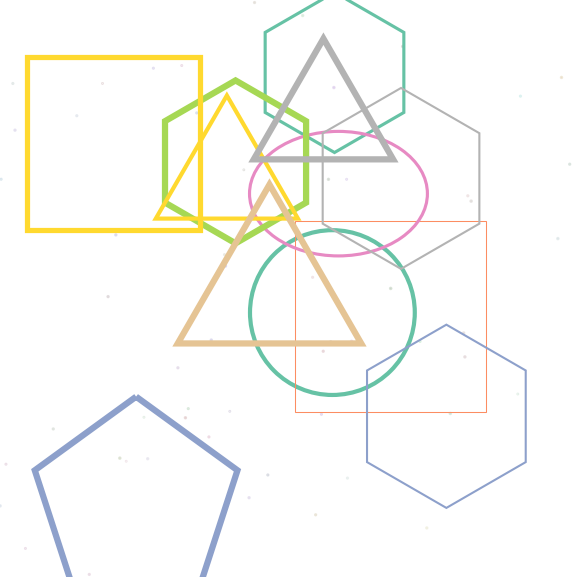[{"shape": "hexagon", "thickness": 1.5, "radius": 0.69, "center": [0.579, 0.874]}, {"shape": "circle", "thickness": 2, "radius": 0.71, "center": [0.576, 0.458]}, {"shape": "square", "thickness": 0.5, "radius": 0.83, "center": [0.676, 0.452]}, {"shape": "hexagon", "thickness": 1, "radius": 0.79, "center": [0.773, 0.278]}, {"shape": "pentagon", "thickness": 3, "radius": 0.92, "center": [0.236, 0.128]}, {"shape": "oval", "thickness": 1.5, "radius": 0.77, "center": [0.586, 0.664]}, {"shape": "hexagon", "thickness": 3, "radius": 0.71, "center": [0.408, 0.719]}, {"shape": "triangle", "thickness": 2, "radius": 0.71, "center": [0.393, 0.692]}, {"shape": "square", "thickness": 2.5, "radius": 0.75, "center": [0.197, 0.75]}, {"shape": "triangle", "thickness": 3, "radius": 0.92, "center": [0.467, 0.496]}, {"shape": "hexagon", "thickness": 1, "radius": 0.78, "center": [0.694, 0.69]}, {"shape": "triangle", "thickness": 3, "radius": 0.7, "center": [0.56, 0.793]}]